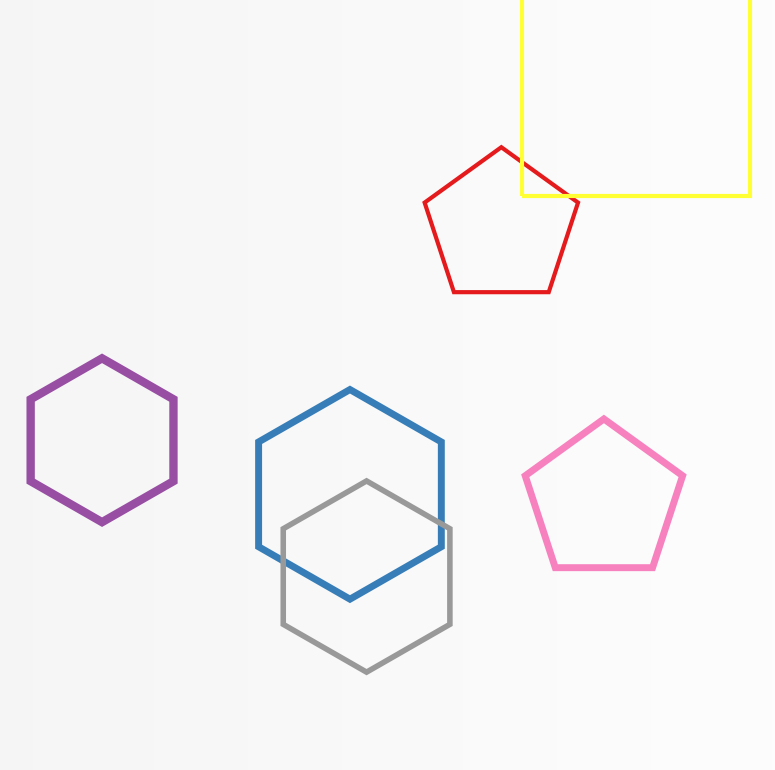[{"shape": "pentagon", "thickness": 1.5, "radius": 0.52, "center": [0.647, 0.705]}, {"shape": "hexagon", "thickness": 2.5, "radius": 0.68, "center": [0.452, 0.358]}, {"shape": "hexagon", "thickness": 3, "radius": 0.53, "center": [0.132, 0.428]}, {"shape": "square", "thickness": 1.5, "radius": 0.73, "center": [0.821, 0.892]}, {"shape": "pentagon", "thickness": 2.5, "radius": 0.53, "center": [0.779, 0.349]}, {"shape": "hexagon", "thickness": 2, "radius": 0.62, "center": [0.473, 0.251]}]